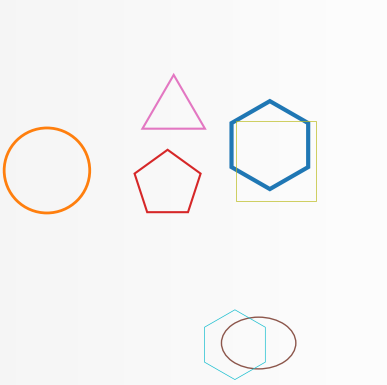[{"shape": "hexagon", "thickness": 3, "radius": 0.57, "center": [0.696, 0.623]}, {"shape": "circle", "thickness": 2, "radius": 0.55, "center": [0.121, 0.557]}, {"shape": "pentagon", "thickness": 1.5, "radius": 0.45, "center": [0.432, 0.521]}, {"shape": "oval", "thickness": 1, "radius": 0.48, "center": [0.667, 0.109]}, {"shape": "triangle", "thickness": 1.5, "radius": 0.47, "center": [0.448, 0.712]}, {"shape": "square", "thickness": 0.5, "radius": 0.52, "center": [0.713, 0.582]}, {"shape": "hexagon", "thickness": 0.5, "radius": 0.45, "center": [0.606, 0.105]}]